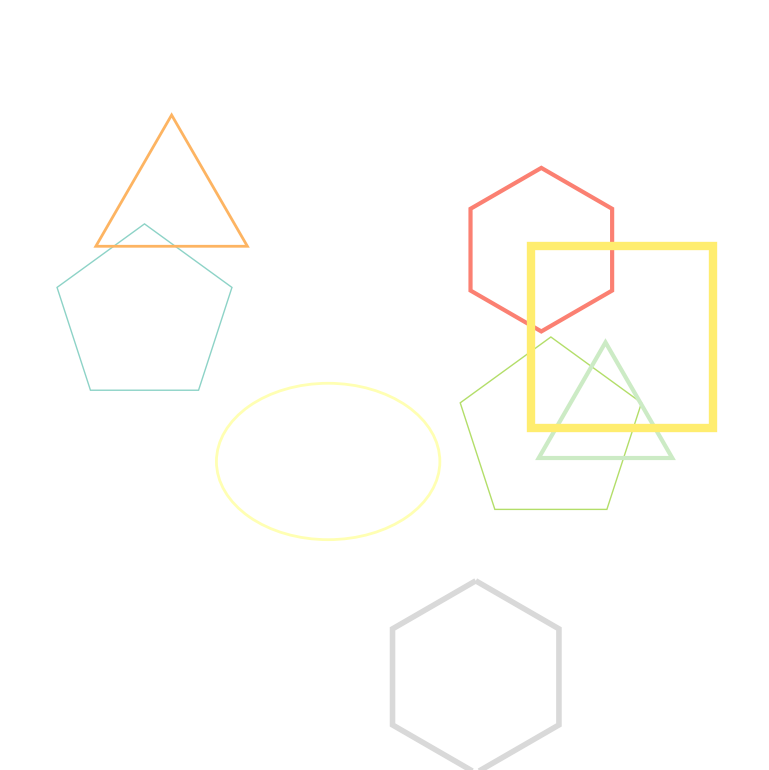[{"shape": "pentagon", "thickness": 0.5, "radius": 0.6, "center": [0.188, 0.59]}, {"shape": "oval", "thickness": 1, "radius": 0.73, "center": [0.426, 0.401]}, {"shape": "hexagon", "thickness": 1.5, "radius": 0.53, "center": [0.703, 0.676]}, {"shape": "triangle", "thickness": 1, "radius": 0.57, "center": [0.223, 0.737]}, {"shape": "pentagon", "thickness": 0.5, "radius": 0.62, "center": [0.715, 0.439]}, {"shape": "hexagon", "thickness": 2, "radius": 0.62, "center": [0.618, 0.121]}, {"shape": "triangle", "thickness": 1.5, "radius": 0.5, "center": [0.786, 0.455]}, {"shape": "square", "thickness": 3, "radius": 0.59, "center": [0.808, 0.563]}]